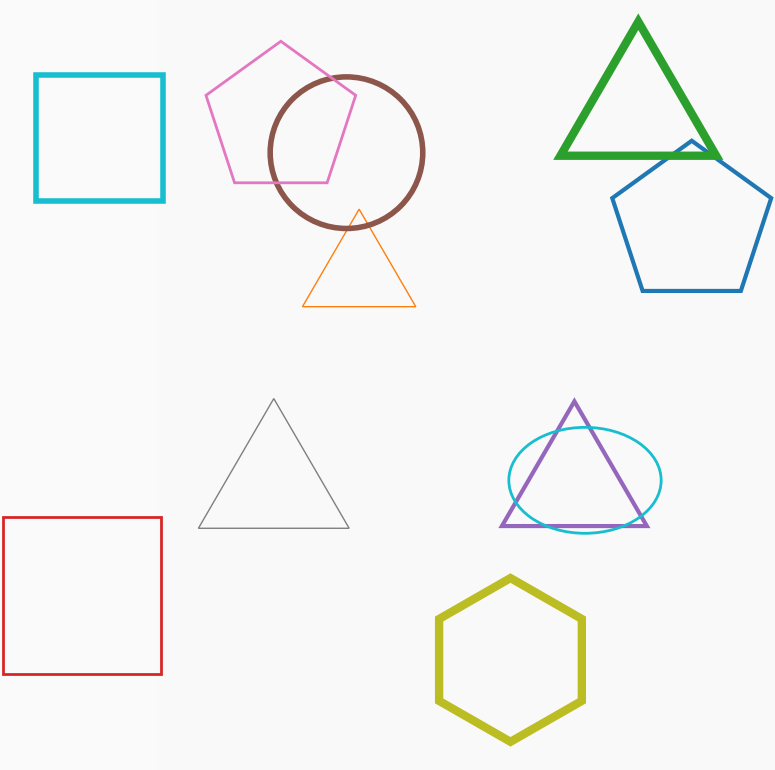[{"shape": "pentagon", "thickness": 1.5, "radius": 0.54, "center": [0.893, 0.709]}, {"shape": "triangle", "thickness": 0.5, "radius": 0.42, "center": [0.463, 0.644]}, {"shape": "triangle", "thickness": 3, "radius": 0.58, "center": [0.824, 0.856]}, {"shape": "square", "thickness": 1, "radius": 0.51, "center": [0.105, 0.227]}, {"shape": "triangle", "thickness": 1.5, "radius": 0.54, "center": [0.741, 0.371]}, {"shape": "circle", "thickness": 2, "radius": 0.49, "center": [0.447, 0.802]}, {"shape": "pentagon", "thickness": 1, "radius": 0.51, "center": [0.362, 0.845]}, {"shape": "triangle", "thickness": 0.5, "radius": 0.56, "center": [0.353, 0.37]}, {"shape": "hexagon", "thickness": 3, "radius": 0.53, "center": [0.659, 0.143]}, {"shape": "oval", "thickness": 1, "radius": 0.49, "center": [0.755, 0.376]}, {"shape": "square", "thickness": 2, "radius": 0.41, "center": [0.128, 0.821]}]